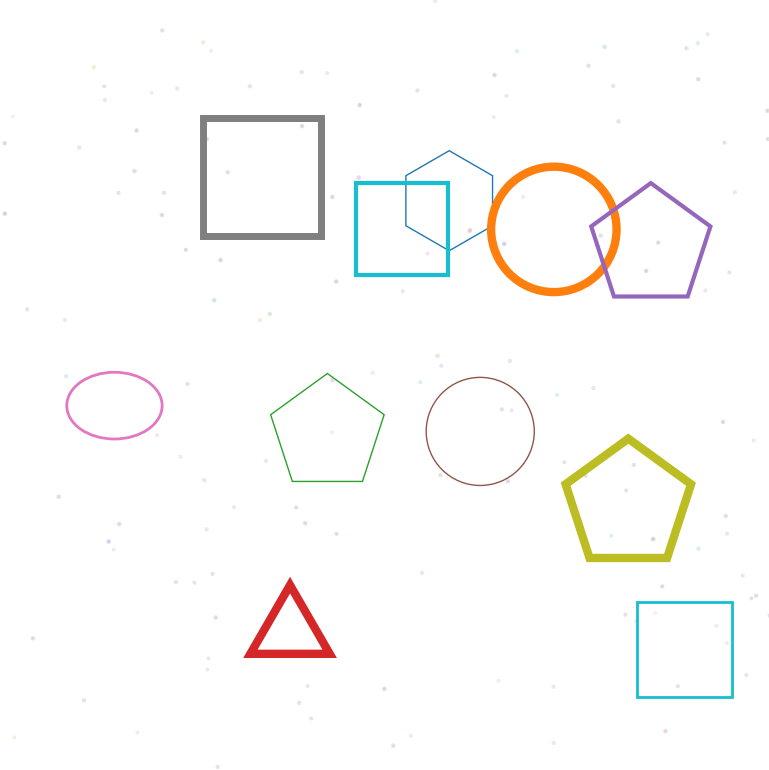[{"shape": "hexagon", "thickness": 0.5, "radius": 0.32, "center": [0.583, 0.739]}, {"shape": "circle", "thickness": 3, "radius": 0.41, "center": [0.719, 0.702]}, {"shape": "pentagon", "thickness": 0.5, "radius": 0.39, "center": [0.425, 0.437]}, {"shape": "triangle", "thickness": 3, "radius": 0.3, "center": [0.377, 0.181]}, {"shape": "pentagon", "thickness": 1.5, "radius": 0.41, "center": [0.845, 0.681]}, {"shape": "circle", "thickness": 0.5, "radius": 0.35, "center": [0.624, 0.44]}, {"shape": "oval", "thickness": 1, "radius": 0.31, "center": [0.149, 0.473]}, {"shape": "square", "thickness": 2.5, "radius": 0.38, "center": [0.34, 0.77]}, {"shape": "pentagon", "thickness": 3, "radius": 0.43, "center": [0.816, 0.345]}, {"shape": "square", "thickness": 1.5, "radius": 0.3, "center": [0.522, 0.702]}, {"shape": "square", "thickness": 1, "radius": 0.31, "center": [0.889, 0.157]}]